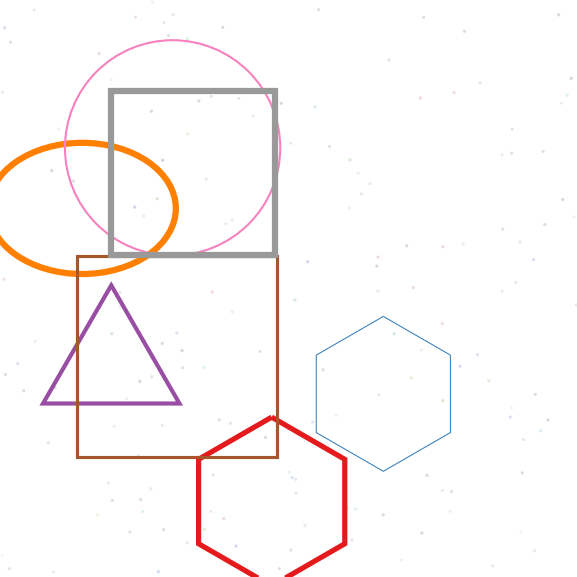[{"shape": "hexagon", "thickness": 2.5, "radius": 0.73, "center": [0.47, 0.131]}, {"shape": "hexagon", "thickness": 0.5, "radius": 0.67, "center": [0.664, 0.317]}, {"shape": "triangle", "thickness": 2, "radius": 0.68, "center": [0.193, 0.369]}, {"shape": "oval", "thickness": 3, "radius": 0.81, "center": [0.142, 0.638]}, {"shape": "square", "thickness": 1.5, "radius": 0.87, "center": [0.306, 0.382]}, {"shape": "circle", "thickness": 1, "radius": 0.93, "center": [0.299, 0.743]}, {"shape": "square", "thickness": 3, "radius": 0.71, "center": [0.334, 0.699]}]